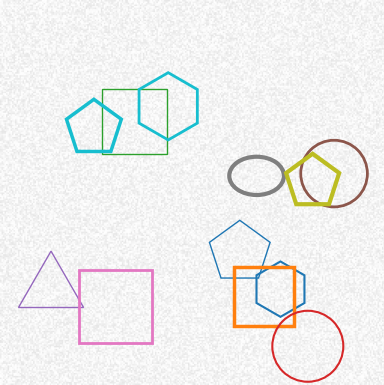[{"shape": "pentagon", "thickness": 1, "radius": 0.41, "center": [0.623, 0.345]}, {"shape": "hexagon", "thickness": 1.5, "radius": 0.36, "center": [0.729, 0.249]}, {"shape": "square", "thickness": 2.5, "radius": 0.39, "center": [0.685, 0.23]}, {"shape": "square", "thickness": 1, "radius": 0.42, "center": [0.348, 0.684]}, {"shape": "circle", "thickness": 1.5, "radius": 0.46, "center": [0.8, 0.101]}, {"shape": "triangle", "thickness": 1, "radius": 0.49, "center": [0.133, 0.25]}, {"shape": "circle", "thickness": 2, "radius": 0.43, "center": [0.868, 0.549]}, {"shape": "square", "thickness": 2, "radius": 0.47, "center": [0.301, 0.204]}, {"shape": "oval", "thickness": 3, "radius": 0.36, "center": [0.667, 0.543]}, {"shape": "pentagon", "thickness": 3, "radius": 0.36, "center": [0.812, 0.528]}, {"shape": "hexagon", "thickness": 2, "radius": 0.44, "center": [0.437, 0.724]}, {"shape": "pentagon", "thickness": 2.5, "radius": 0.37, "center": [0.244, 0.667]}]